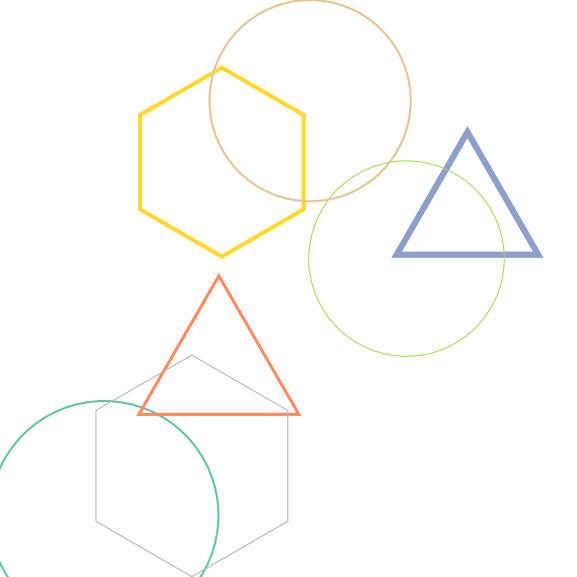[{"shape": "circle", "thickness": 1, "radius": 0.99, "center": [0.18, 0.107]}, {"shape": "triangle", "thickness": 1.5, "radius": 0.8, "center": [0.379, 0.362]}, {"shape": "triangle", "thickness": 3, "radius": 0.71, "center": [0.809, 0.629]}, {"shape": "circle", "thickness": 0.5, "radius": 0.85, "center": [0.704, 0.551]}, {"shape": "hexagon", "thickness": 2, "radius": 0.82, "center": [0.384, 0.718]}, {"shape": "circle", "thickness": 1, "radius": 0.87, "center": [0.537, 0.825]}, {"shape": "hexagon", "thickness": 0.5, "radius": 0.96, "center": [0.332, 0.192]}]